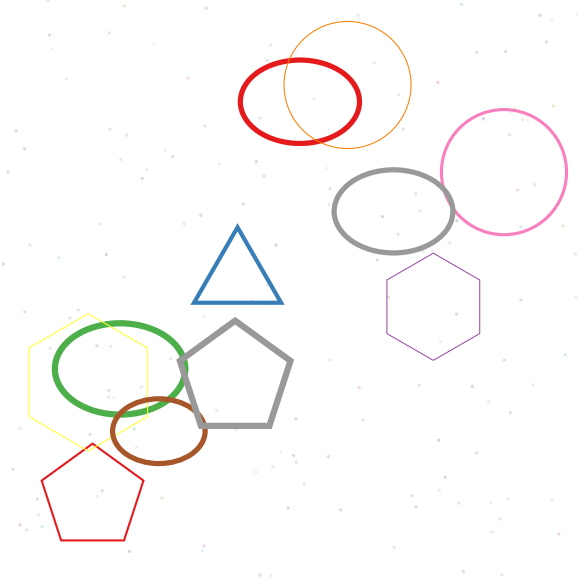[{"shape": "oval", "thickness": 2.5, "radius": 0.52, "center": [0.519, 0.823]}, {"shape": "pentagon", "thickness": 1, "radius": 0.46, "center": [0.16, 0.138]}, {"shape": "triangle", "thickness": 2, "radius": 0.44, "center": [0.411, 0.518]}, {"shape": "oval", "thickness": 3, "radius": 0.56, "center": [0.208, 0.36]}, {"shape": "hexagon", "thickness": 0.5, "radius": 0.46, "center": [0.75, 0.468]}, {"shape": "circle", "thickness": 0.5, "radius": 0.55, "center": [0.602, 0.852]}, {"shape": "hexagon", "thickness": 0.5, "radius": 0.59, "center": [0.153, 0.337]}, {"shape": "oval", "thickness": 2.5, "radius": 0.4, "center": [0.275, 0.252]}, {"shape": "circle", "thickness": 1.5, "radius": 0.54, "center": [0.873, 0.701]}, {"shape": "oval", "thickness": 2.5, "radius": 0.51, "center": [0.681, 0.633]}, {"shape": "pentagon", "thickness": 3, "radius": 0.5, "center": [0.407, 0.343]}]